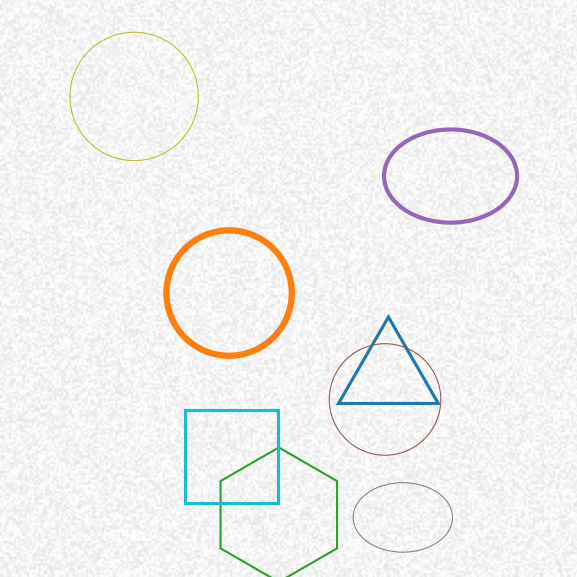[{"shape": "triangle", "thickness": 1.5, "radius": 0.5, "center": [0.673, 0.35]}, {"shape": "circle", "thickness": 3, "radius": 0.54, "center": [0.397, 0.492]}, {"shape": "hexagon", "thickness": 1, "radius": 0.58, "center": [0.483, 0.108]}, {"shape": "oval", "thickness": 2, "radius": 0.58, "center": [0.78, 0.694]}, {"shape": "circle", "thickness": 0.5, "radius": 0.48, "center": [0.667, 0.307]}, {"shape": "oval", "thickness": 0.5, "radius": 0.43, "center": [0.698, 0.103]}, {"shape": "circle", "thickness": 0.5, "radius": 0.56, "center": [0.232, 0.832]}, {"shape": "square", "thickness": 1.5, "radius": 0.4, "center": [0.401, 0.209]}]